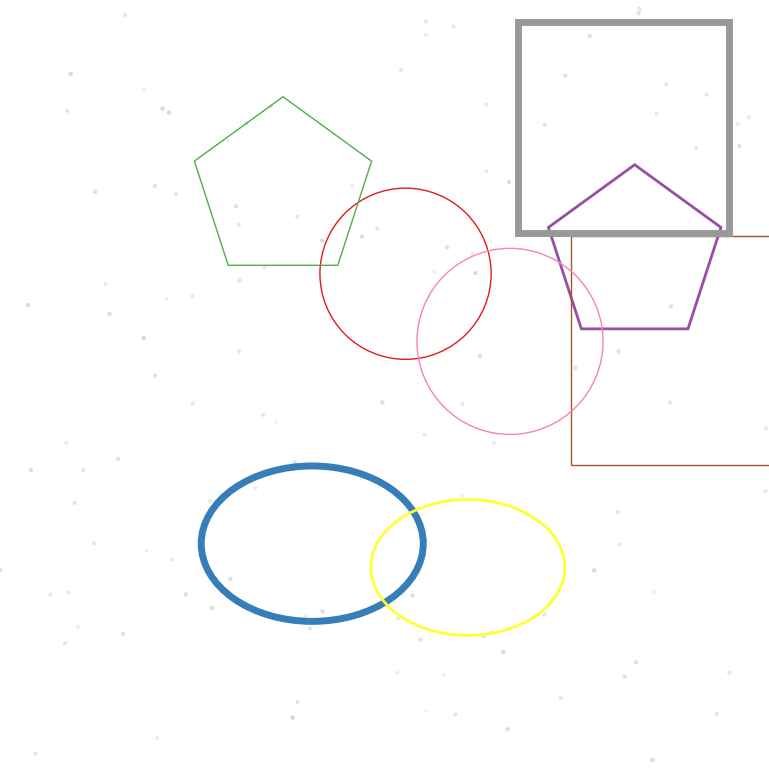[{"shape": "circle", "thickness": 0.5, "radius": 0.56, "center": [0.527, 0.644]}, {"shape": "oval", "thickness": 2.5, "radius": 0.72, "center": [0.405, 0.294]}, {"shape": "pentagon", "thickness": 0.5, "radius": 0.61, "center": [0.368, 0.753]}, {"shape": "pentagon", "thickness": 1, "radius": 0.59, "center": [0.824, 0.668]}, {"shape": "oval", "thickness": 1, "radius": 0.63, "center": [0.608, 0.263]}, {"shape": "square", "thickness": 0.5, "radius": 0.74, "center": [0.889, 0.545]}, {"shape": "circle", "thickness": 0.5, "radius": 0.6, "center": [0.662, 0.557]}, {"shape": "square", "thickness": 2.5, "radius": 0.68, "center": [0.809, 0.834]}]